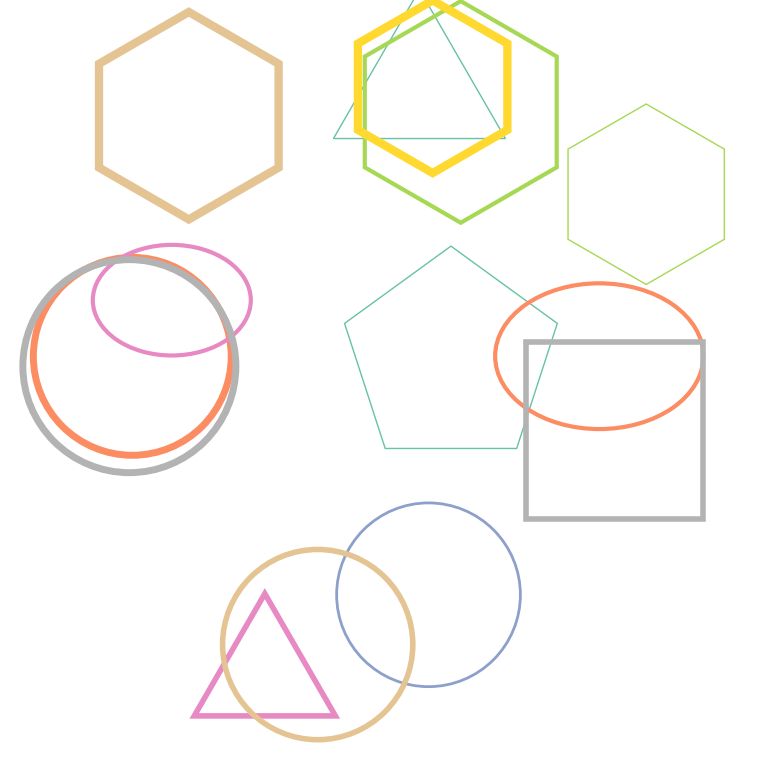[{"shape": "triangle", "thickness": 0.5, "radius": 0.64, "center": [0.545, 0.885]}, {"shape": "pentagon", "thickness": 0.5, "radius": 0.73, "center": [0.586, 0.535]}, {"shape": "circle", "thickness": 2.5, "radius": 0.64, "center": [0.172, 0.537]}, {"shape": "oval", "thickness": 1.5, "radius": 0.68, "center": [0.778, 0.537]}, {"shape": "circle", "thickness": 1, "radius": 0.6, "center": [0.557, 0.228]}, {"shape": "triangle", "thickness": 2, "radius": 0.53, "center": [0.344, 0.123]}, {"shape": "oval", "thickness": 1.5, "radius": 0.51, "center": [0.223, 0.61]}, {"shape": "hexagon", "thickness": 0.5, "radius": 0.59, "center": [0.839, 0.748]}, {"shape": "hexagon", "thickness": 1.5, "radius": 0.72, "center": [0.598, 0.855]}, {"shape": "hexagon", "thickness": 3, "radius": 0.56, "center": [0.562, 0.887]}, {"shape": "circle", "thickness": 2, "radius": 0.62, "center": [0.413, 0.163]}, {"shape": "hexagon", "thickness": 3, "radius": 0.67, "center": [0.245, 0.85]}, {"shape": "circle", "thickness": 2.5, "radius": 0.69, "center": [0.168, 0.524]}, {"shape": "square", "thickness": 2, "radius": 0.58, "center": [0.798, 0.441]}]